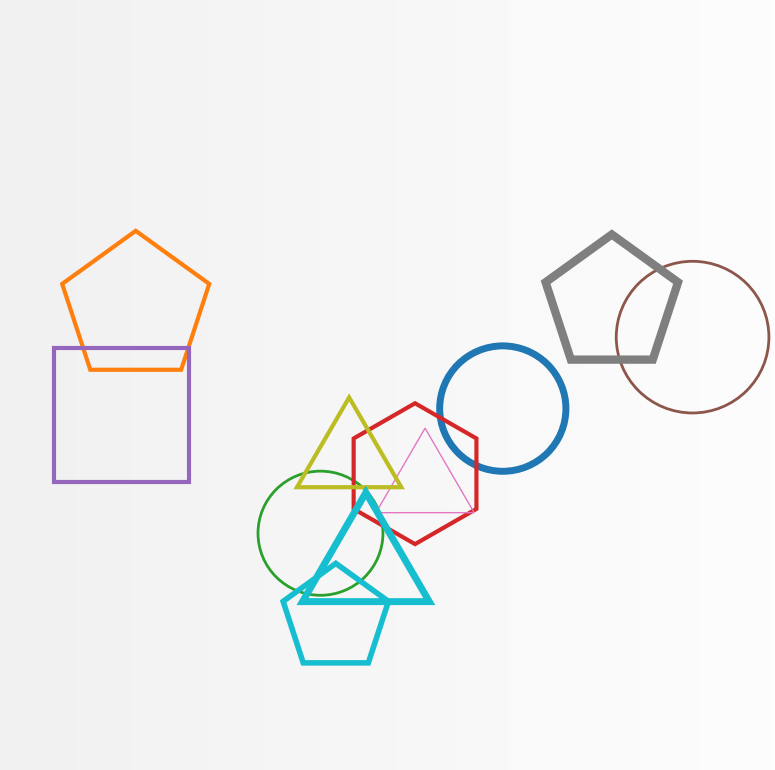[{"shape": "circle", "thickness": 2.5, "radius": 0.41, "center": [0.649, 0.469]}, {"shape": "pentagon", "thickness": 1.5, "radius": 0.5, "center": [0.175, 0.6]}, {"shape": "circle", "thickness": 1, "radius": 0.4, "center": [0.414, 0.308]}, {"shape": "hexagon", "thickness": 1.5, "radius": 0.46, "center": [0.536, 0.385]}, {"shape": "square", "thickness": 1.5, "radius": 0.44, "center": [0.156, 0.462]}, {"shape": "circle", "thickness": 1, "radius": 0.49, "center": [0.894, 0.562]}, {"shape": "triangle", "thickness": 0.5, "radius": 0.37, "center": [0.548, 0.371]}, {"shape": "pentagon", "thickness": 3, "radius": 0.45, "center": [0.789, 0.606]}, {"shape": "triangle", "thickness": 1.5, "radius": 0.39, "center": [0.451, 0.406]}, {"shape": "pentagon", "thickness": 2, "radius": 0.36, "center": [0.433, 0.197]}, {"shape": "triangle", "thickness": 2.5, "radius": 0.47, "center": [0.472, 0.266]}]